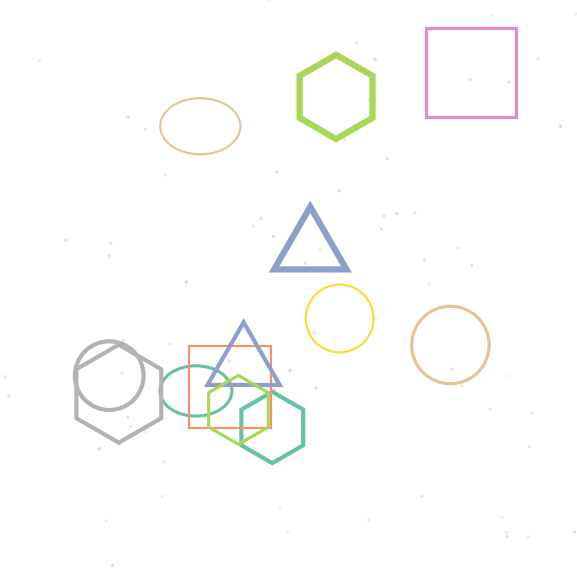[{"shape": "hexagon", "thickness": 2, "radius": 0.31, "center": [0.471, 0.259]}, {"shape": "oval", "thickness": 1.5, "radius": 0.31, "center": [0.339, 0.322]}, {"shape": "square", "thickness": 1, "radius": 0.35, "center": [0.399, 0.329]}, {"shape": "triangle", "thickness": 3, "radius": 0.36, "center": [0.537, 0.569]}, {"shape": "triangle", "thickness": 2, "radius": 0.36, "center": [0.422, 0.369]}, {"shape": "square", "thickness": 1.5, "radius": 0.39, "center": [0.815, 0.873]}, {"shape": "hexagon", "thickness": 1.5, "radius": 0.3, "center": [0.413, 0.289]}, {"shape": "hexagon", "thickness": 3, "radius": 0.36, "center": [0.582, 0.831]}, {"shape": "circle", "thickness": 1, "radius": 0.29, "center": [0.588, 0.448]}, {"shape": "oval", "thickness": 1, "radius": 0.35, "center": [0.347, 0.78]}, {"shape": "circle", "thickness": 1.5, "radius": 0.34, "center": [0.78, 0.402]}, {"shape": "circle", "thickness": 2, "radius": 0.3, "center": [0.189, 0.349]}, {"shape": "hexagon", "thickness": 2, "radius": 0.42, "center": [0.206, 0.317]}]